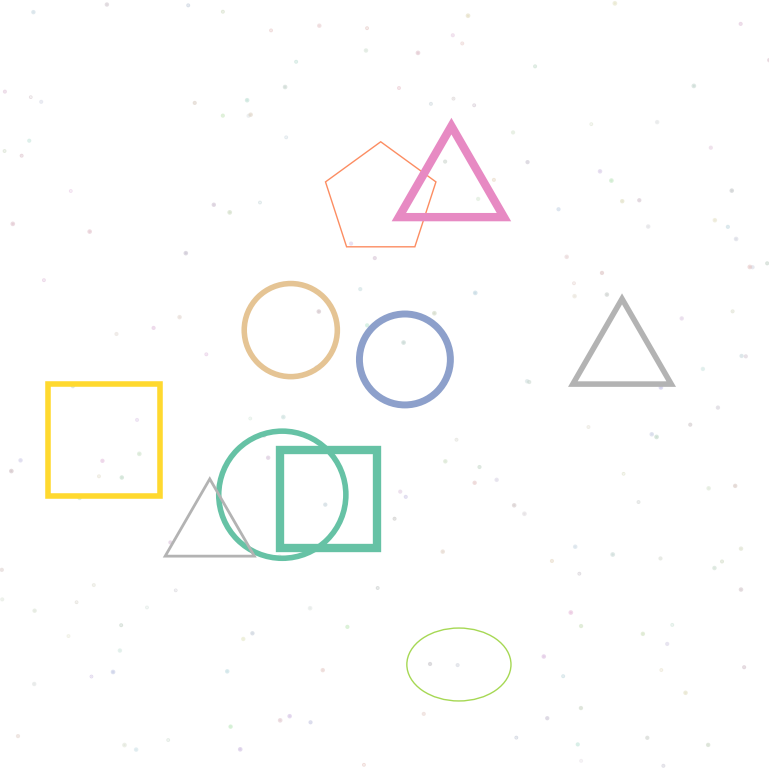[{"shape": "circle", "thickness": 2, "radius": 0.41, "center": [0.367, 0.358]}, {"shape": "square", "thickness": 3, "radius": 0.32, "center": [0.427, 0.352]}, {"shape": "pentagon", "thickness": 0.5, "radius": 0.38, "center": [0.494, 0.74]}, {"shape": "circle", "thickness": 2.5, "radius": 0.3, "center": [0.526, 0.533]}, {"shape": "triangle", "thickness": 3, "radius": 0.39, "center": [0.586, 0.757]}, {"shape": "oval", "thickness": 0.5, "radius": 0.34, "center": [0.596, 0.137]}, {"shape": "square", "thickness": 2, "radius": 0.36, "center": [0.135, 0.428]}, {"shape": "circle", "thickness": 2, "radius": 0.3, "center": [0.378, 0.571]}, {"shape": "triangle", "thickness": 2, "radius": 0.37, "center": [0.808, 0.538]}, {"shape": "triangle", "thickness": 1, "radius": 0.33, "center": [0.272, 0.311]}]